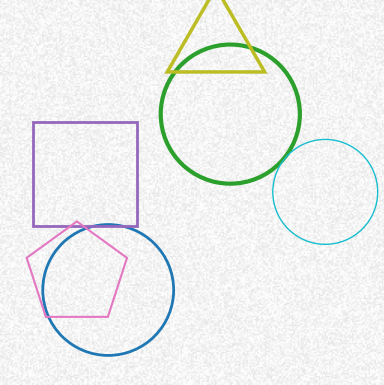[{"shape": "circle", "thickness": 2, "radius": 0.85, "center": [0.281, 0.247]}, {"shape": "circle", "thickness": 3, "radius": 0.9, "center": [0.598, 0.704]}, {"shape": "square", "thickness": 2, "radius": 0.67, "center": [0.221, 0.549]}, {"shape": "pentagon", "thickness": 1.5, "radius": 0.69, "center": [0.2, 0.288]}, {"shape": "triangle", "thickness": 2.5, "radius": 0.73, "center": [0.561, 0.886]}, {"shape": "circle", "thickness": 1, "radius": 0.68, "center": [0.845, 0.502]}]